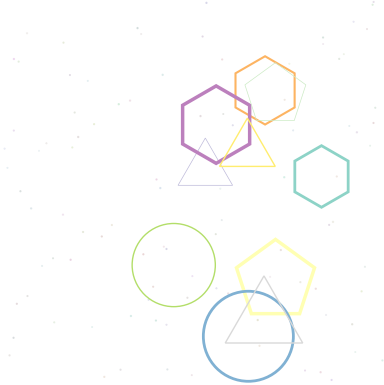[{"shape": "hexagon", "thickness": 2, "radius": 0.4, "center": [0.835, 0.542]}, {"shape": "pentagon", "thickness": 2.5, "radius": 0.53, "center": [0.716, 0.272]}, {"shape": "triangle", "thickness": 0.5, "radius": 0.41, "center": [0.533, 0.56]}, {"shape": "circle", "thickness": 2, "radius": 0.58, "center": [0.645, 0.127]}, {"shape": "hexagon", "thickness": 1.5, "radius": 0.44, "center": [0.688, 0.765]}, {"shape": "circle", "thickness": 1, "radius": 0.54, "center": [0.451, 0.311]}, {"shape": "triangle", "thickness": 1, "radius": 0.58, "center": [0.686, 0.167]}, {"shape": "hexagon", "thickness": 2.5, "radius": 0.5, "center": [0.561, 0.676]}, {"shape": "pentagon", "thickness": 0.5, "radius": 0.42, "center": [0.715, 0.754]}, {"shape": "triangle", "thickness": 1, "radius": 0.42, "center": [0.643, 0.61]}]